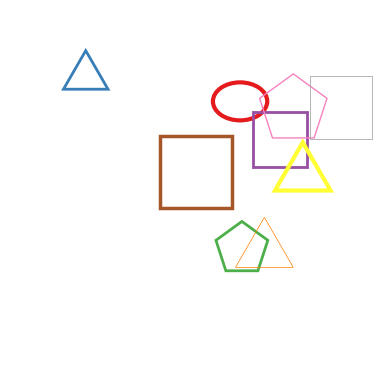[{"shape": "oval", "thickness": 3, "radius": 0.35, "center": [0.624, 0.737]}, {"shape": "triangle", "thickness": 2, "radius": 0.33, "center": [0.223, 0.802]}, {"shape": "pentagon", "thickness": 2, "radius": 0.35, "center": [0.628, 0.354]}, {"shape": "square", "thickness": 2, "radius": 0.35, "center": [0.728, 0.638]}, {"shape": "triangle", "thickness": 0.5, "radius": 0.43, "center": [0.687, 0.349]}, {"shape": "triangle", "thickness": 3, "radius": 0.42, "center": [0.786, 0.547]}, {"shape": "square", "thickness": 2.5, "radius": 0.47, "center": [0.51, 0.552]}, {"shape": "pentagon", "thickness": 1, "radius": 0.46, "center": [0.762, 0.716]}, {"shape": "square", "thickness": 0.5, "radius": 0.4, "center": [0.886, 0.721]}]